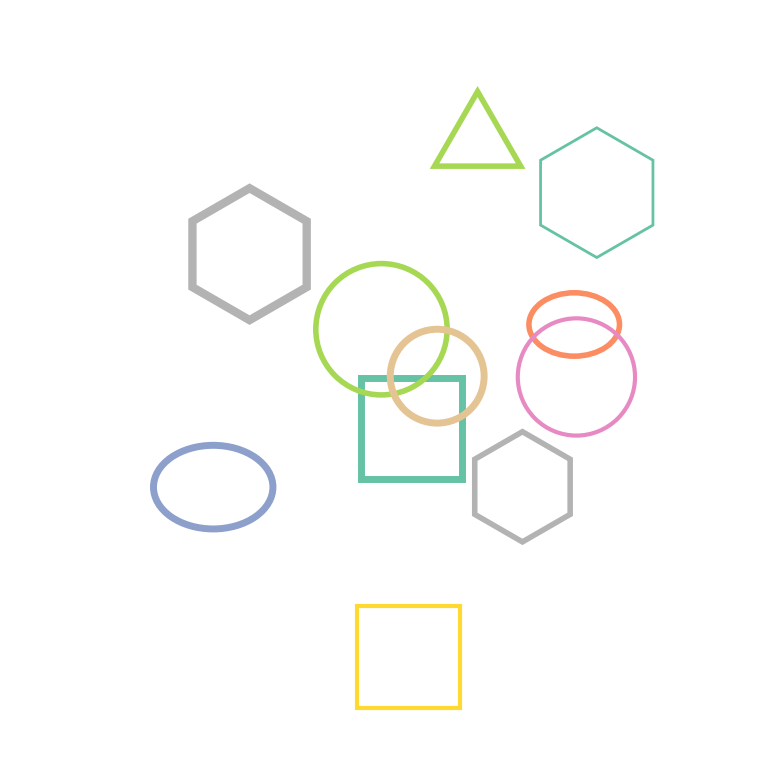[{"shape": "square", "thickness": 2.5, "radius": 0.33, "center": [0.534, 0.443]}, {"shape": "hexagon", "thickness": 1, "radius": 0.42, "center": [0.775, 0.75]}, {"shape": "oval", "thickness": 2, "radius": 0.29, "center": [0.746, 0.579]}, {"shape": "oval", "thickness": 2.5, "radius": 0.39, "center": [0.277, 0.367]}, {"shape": "circle", "thickness": 1.5, "radius": 0.38, "center": [0.749, 0.51]}, {"shape": "circle", "thickness": 2, "radius": 0.43, "center": [0.495, 0.572]}, {"shape": "triangle", "thickness": 2, "radius": 0.32, "center": [0.62, 0.817]}, {"shape": "square", "thickness": 1.5, "radius": 0.33, "center": [0.53, 0.147]}, {"shape": "circle", "thickness": 2.5, "radius": 0.3, "center": [0.568, 0.511]}, {"shape": "hexagon", "thickness": 2, "radius": 0.36, "center": [0.679, 0.368]}, {"shape": "hexagon", "thickness": 3, "radius": 0.43, "center": [0.324, 0.67]}]